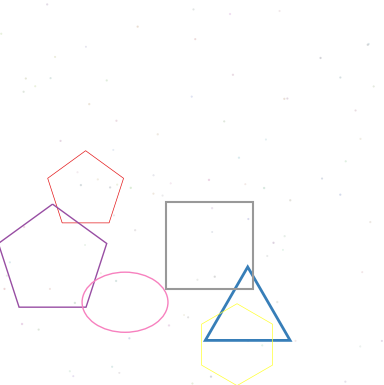[{"shape": "pentagon", "thickness": 0.5, "radius": 0.52, "center": [0.222, 0.505]}, {"shape": "triangle", "thickness": 2, "radius": 0.64, "center": [0.643, 0.179]}, {"shape": "pentagon", "thickness": 1, "radius": 0.74, "center": [0.137, 0.322]}, {"shape": "hexagon", "thickness": 0.5, "radius": 0.53, "center": [0.616, 0.105]}, {"shape": "oval", "thickness": 1, "radius": 0.56, "center": [0.325, 0.215]}, {"shape": "square", "thickness": 1.5, "radius": 0.57, "center": [0.543, 0.362]}]